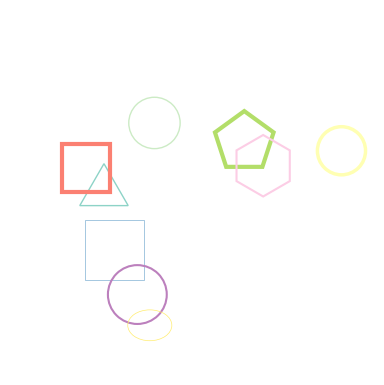[{"shape": "triangle", "thickness": 1, "radius": 0.36, "center": [0.27, 0.502]}, {"shape": "circle", "thickness": 2.5, "radius": 0.31, "center": [0.887, 0.608]}, {"shape": "square", "thickness": 3, "radius": 0.31, "center": [0.223, 0.564]}, {"shape": "square", "thickness": 0.5, "radius": 0.39, "center": [0.297, 0.351]}, {"shape": "pentagon", "thickness": 3, "radius": 0.4, "center": [0.635, 0.631]}, {"shape": "hexagon", "thickness": 1.5, "radius": 0.4, "center": [0.684, 0.569]}, {"shape": "circle", "thickness": 1.5, "radius": 0.38, "center": [0.357, 0.235]}, {"shape": "circle", "thickness": 1, "radius": 0.33, "center": [0.401, 0.681]}, {"shape": "oval", "thickness": 0.5, "radius": 0.29, "center": [0.389, 0.155]}]